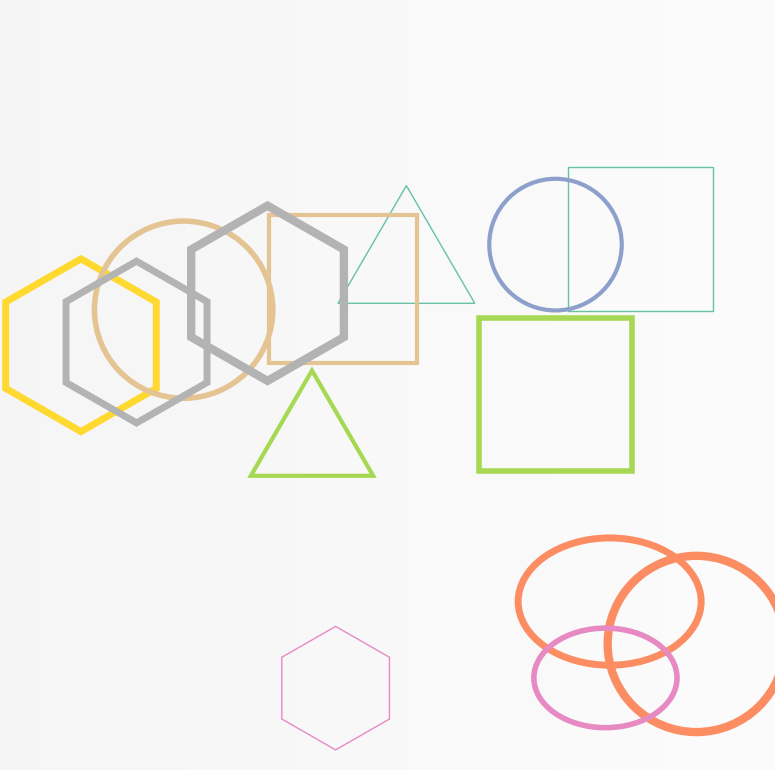[{"shape": "triangle", "thickness": 0.5, "radius": 0.51, "center": [0.524, 0.657]}, {"shape": "square", "thickness": 0.5, "radius": 0.47, "center": [0.826, 0.69]}, {"shape": "circle", "thickness": 3, "radius": 0.57, "center": [0.899, 0.164]}, {"shape": "oval", "thickness": 2.5, "radius": 0.59, "center": [0.787, 0.219]}, {"shape": "circle", "thickness": 1.5, "radius": 0.43, "center": [0.717, 0.682]}, {"shape": "hexagon", "thickness": 0.5, "radius": 0.4, "center": [0.433, 0.106]}, {"shape": "oval", "thickness": 2, "radius": 0.46, "center": [0.781, 0.12]}, {"shape": "square", "thickness": 2, "radius": 0.5, "center": [0.717, 0.488]}, {"shape": "triangle", "thickness": 1.5, "radius": 0.46, "center": [0.403, 0.428]}, {"shape": "hexagon", "thickness": 2.5, "radius": 0.56, "center": [0.104, 0.552]}, {"shape": "square", "thickness": 1.5, "radius": 0.48, "center": [0.442, 0.625]}, {"shape": "circle", "thickness": 2, "radius": 0.58, "center": [0.237, 0.598]}, {"shape": "hexagon", "thickness": 3, "radius": 0.57, "center": [0.345, 0.619]}, {"shape": "hexagon", "thickness": 2.5, "radius": 0.53, "center": [0.176, 0.556]}]